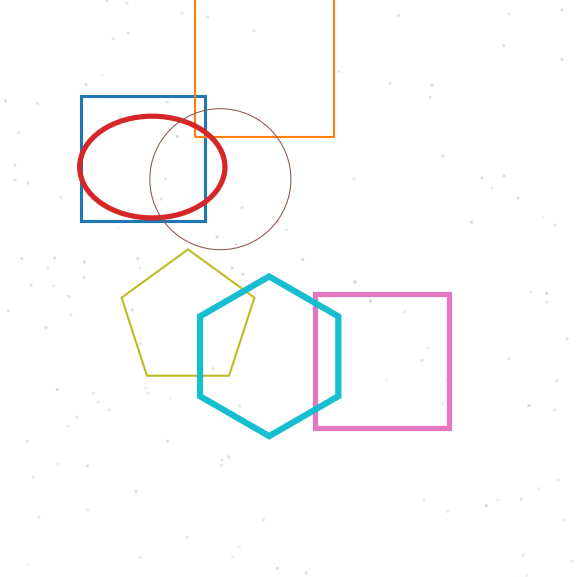[{"shape": "square", "thickness": 1.5, "radius": 0.54, "center": [0.248, 0.725]}, {"shape": "square", "thickness": 1, "radius": 0.6, "center": [0.458, 0.883]}, {"shape": "oval", "thickness": 2.5, "radius": 0.63, "center": [0.264, 0.71]}, {"shape": "circle", "thickness": 0.5, "radius": 0.61, "center": [0.382, 0.689]}, {"shape": "square", "thickness": 2.5, "radius": 0.58, "center": [0.662, 0.374]}, {"shape": "pentagon", "thickness": 1, "radius": 0.6, "center": [0.326, 0.446]}, {"shape": "hexagon", "thickness": 3, "radius": 0.69, "center": [0.466, 0.382]}]